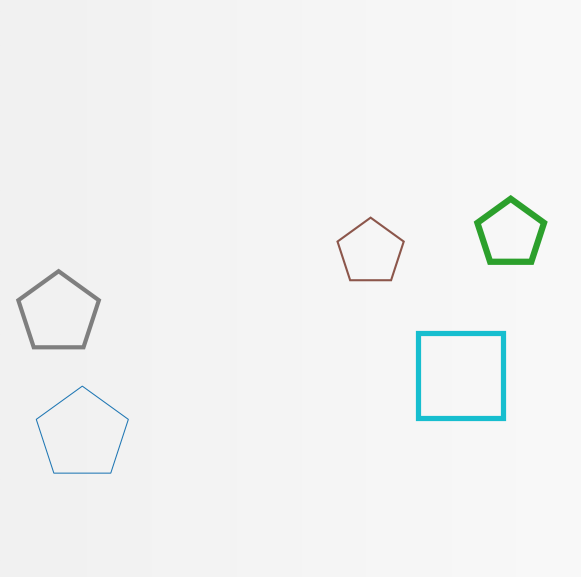[{"shape": "pentagon", "thickness": 0.5, "radius": 0.42, "center": [0.142, 0.247]}, {"shape": "pentagon", "thickness": 3, "radius": 0.3, "center": [0.879, 0.595]}, {"shape": "pentagon", "thickness": 1, "radius": 0.3, "center": [0.638, 0.562]}, {"shape": "pentagon", "thickness": 2, "radius": 0.36, "center": [0.101, 0.457]}, {"shape": "square", "thickness": 2.5, "radius": 0.37, "center": [0.792, 0.349]}]